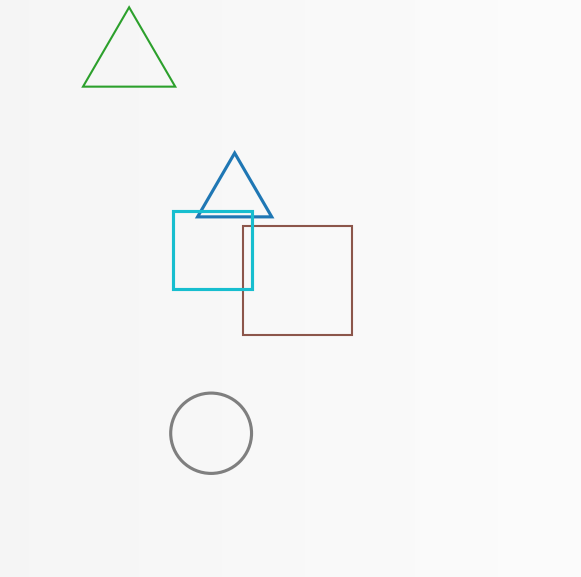[{"shape": "triangle", "thickness": 1.5, "radius": 0.37, "center": [0.404, 0.66]}, {"shape": "triangle", "thickness": 1, "radius": 0.46, "center": [0.222, 0.895]}, {"shape": "square", "thickness": 1, "radius": 0.47, "center": [0.512, 0.513]}, {"shape": "circle", "thickness": 1.5, "radius": 0.35, "center": [0.363, 0.249]}, {"shape": "square", "thickness": 1.5, "radius": 0.34, "center": [0.366, 0.566]}]